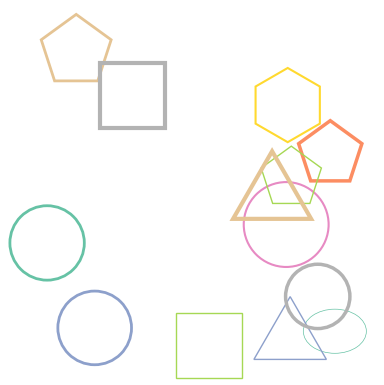[{"shape": "circle", "thickness": 2, "radius": 0.48, "center": [0.122, 0.369]}, {"shape": "oval", "thickness": 0.5, "radius": 0.41, "center": [0.87, 0.14]}, {"shape": "pentagon", "thickness": 2.5, "radius": 0.43, "center": [0.858, 0.6]}, {"shape": "triangle", "thickness": 1, "radius": 0.54, "center": [0.754, 0.121]}, {"shape": "circle", "thickness": 2, "radius": 0.48, "center": [0.246, 0.148]}, {"shape": "circle", "thickness": 1.5, "radius": 0.55, "center": [0.743, 0.417]}, {"shape": "square", "thickness": 1, "radius": 0.43, "center": [0.543, 0.103]}, {"shape": "pentagon", "thickness": 1, "radius": 0.41, "center": [0.757, 0.538]}, {"shape": "hexagon", "thickness": 1.5, "radius": 0.48, "center": [0.747, 0.727]}, {"shape": "pentagon", "thickness": 2, "radius": 0.48, "center": [0.198, 0.867]}, {"shape": "triangle", "thickness": 3, "radius": 0.59, "center": [0.707, 0.49]}, {"shape": "square", "thickness": 3, "radius": 0.43, "center": [0.345, 0.752]}, {"shape": "circle", "thickness": 2.5, "radius": 0.42, "center": [0.825, 0.23]}]